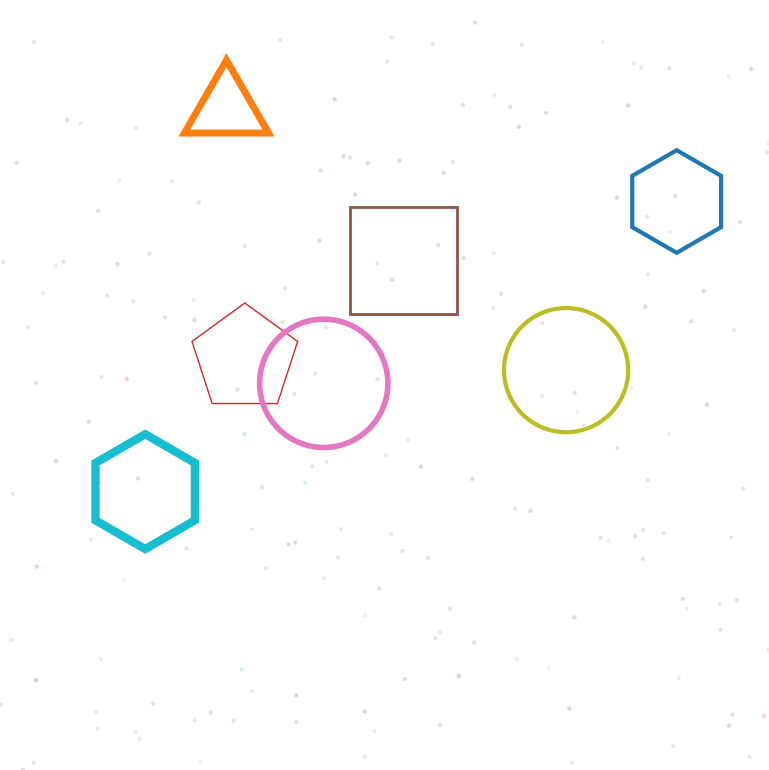[{"shape": "hexagon", "thickness": 1.5, "radius": 0.33, "center": [0.879, 0.738]}, {"shape": "triangle", "thickness": 2.5, "radius": 0.32, "center": [0.294, 0.859]}, {"shape": "pentagon", "thickness": 0.5, "radius": 0.36, "center": [0.318, 0.534]}, {"shape": "square", "thickness": 1, "radius": 0.35, "center": [0.524, 0.661]}, {"shape": "circle", "thickness": 2, "radius": 0.42, "center": [0.42, 0.502]}, {"shape": "circle", "thickness": 1.5, "radius": 0.4, "center": [0.735, 0.519]}, {"shape": "hexagon", "thickness": 3, "radius": 0.37, "center": [0.189, 0.361]}]